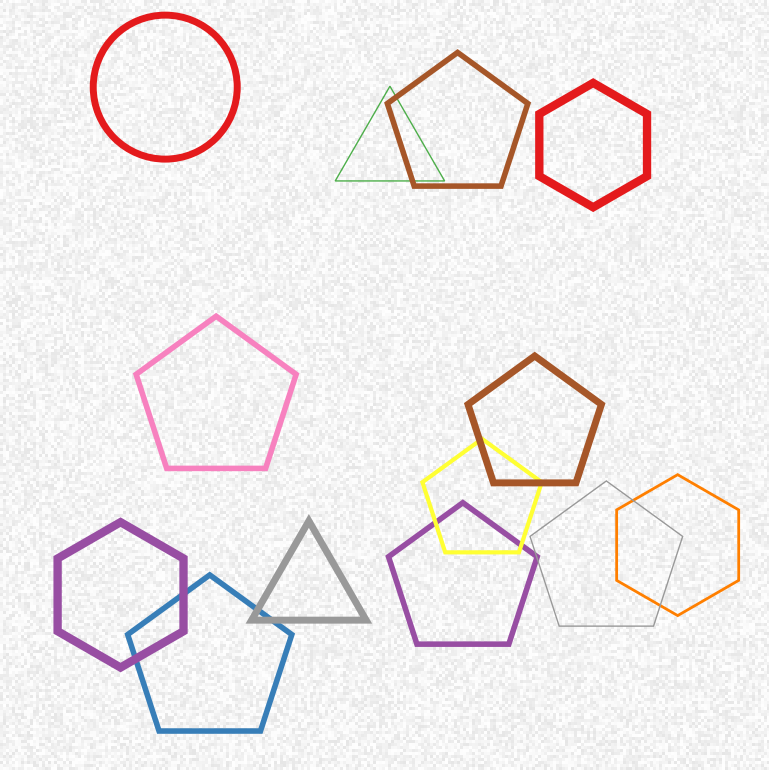[{"shape": "hexagon", "thickness": 3, "radius": 0.4, "center": [0.77, 0.812]}, {"shape": "circle", "thickness": 2.5, "radius": 0.47, "center": [0.215, 0.887]}, {"shape": "pentagon", "thickness": 2, "radius": 0.56, "center": [0.272, 0.141]}, {"shape": "triangle", "thickness": 0.5, "radius": 0.41, "center": [0.506, 0.806]}, {"shape": "pentagon", "thickness": 2, "radius": 0.51, "center": [0.601, 0.246]}, {"shape": "hexagon", "thickness": 3, "radius": 0.47, "center": [0.157, 0.227]}, {"shape": "hexagon", "thickness": 1, "radius": 0.46, "center": [0.88, 0.292]}, {"shape": "pentagon", "thickness": 1.5, "radius": 0.41, "center": [0.626, 0.349]}, {"shape": "pentagon", "thickness": 2, "radius": 0.48, "center": [0.594, 0.836]}, {"shape": "pentagon", "thickness": 2.5, "radius": 0.46, "center": [0.694, 0.447]}, {"shape": "pentagon", "thickness": 2, "radius": 0.55, "center": [0.281, 0.48]}, {"shape": "pentagon", "thickness": 0.5, "radius": 0.52, "center": [0.787, 0.271]}, {"shape": "triangle", "thickness": 2.5, "radius": 0.43, "center": [0.401, 0.238]}]